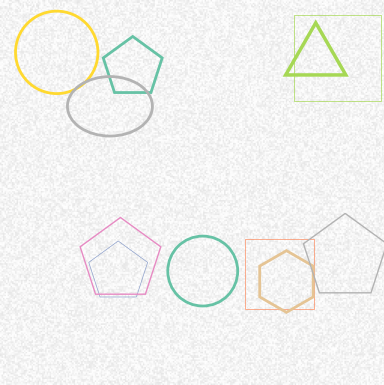[{"shape": "circle", "thickness": 2, "radius": 0.45, "center": [0.527, 0.296]}, {"shape": "pentagon", "thickness": 2, "radius": 0.4, "center": [0.345, 0.825]}, {"shape": "square", "thickness": 0.5, "radius": 0.45, "center": [0.725, 0.288]}, {"shape": "pentagon", "thickness": 0.5, "radius": 0.4, "center": [0.307, 0.294]}, {"shape": "pentagon", "thickness": 1, "radius": 0.55, "center": [0.313, 0.325]}, {"shape": "square", "thickness": 0.5, "radius": 0.56, "center": [0.877, 0.849]}, {"shape": "triangle", "thickness": 2.5, "radius": 0.45, "center": [0.82, 0.85]}, {"shape": "circle", "thickness": 2, "radius": 0.54, "center": [0.147, 0.864]}, {"shape": "hexagon", "thickness": 2, "radius": 0.4, "center": [0.744, 0.269]}, {"shape": "pentagon", "thickness": 1, "radius": 0.57, "center": [0.897, 0.332]}, {"shape": "oval", "thickness": 2, "radius": 0.55, "center": [0.286, 0.724]}]